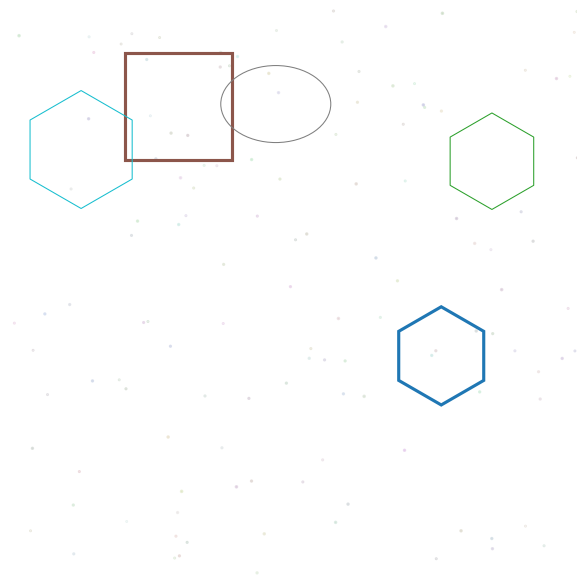[{"shape": "hexagon", "thickness": 1.5, "radius": 0.42, "center": [0.764, 0.383]}, {"shape": "hexagon", "thickness": 0.5, "radius": 0.42, "center": [0.852, 0.72]}, {"shape": "square", "thickness": 1.5, "radius": 0.46, "center": [0.309, 0.814]}, {"shape": "oval", "thickness": 0.5, "radius": 0.48, "center": [0.478, 0.819]}, {"shape": "hexagon", "thickness": 0.5, "radius": 0.51, "center": [0.14, 0.74]}]